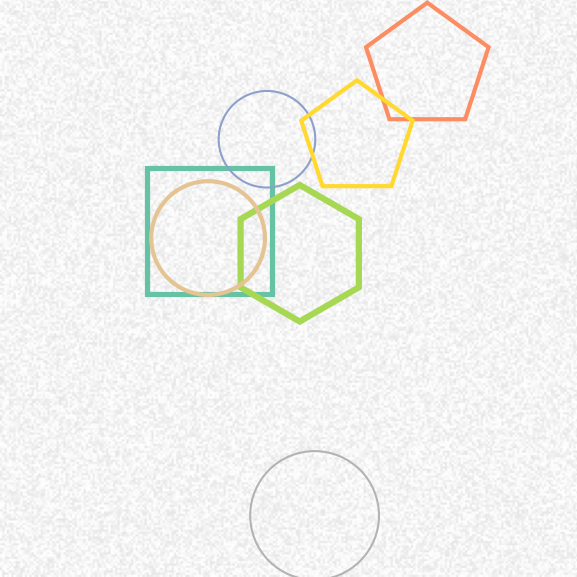[{"shape": "square", "thickness": 2.5, "radius": 0.54, "center": [0.363, 0.6]}, {"shape": "pentagon", "thickness": 2, "radius": 0.56, "center": [0.74, 0.883]}, {"shape": "circle", "thickness": 1, "radius": 0.42, "center": [0.462, 0.758]}, {"shape": "hexagon", "thickness": 3, "radius": 0.59, "center": [0.519, 0.561]}, {"shape": "pentagon", "thickness": 2, "radius": 0.51, "center": [0.618, 0.759]}, {"shape": "circle", "thickness": 2, "radius": 0.49, "center": [0.36, 0.587]}, {"shape": "circle", "thickness": 1, "radius": 0.56, "center": [0.545, 0.107]}]